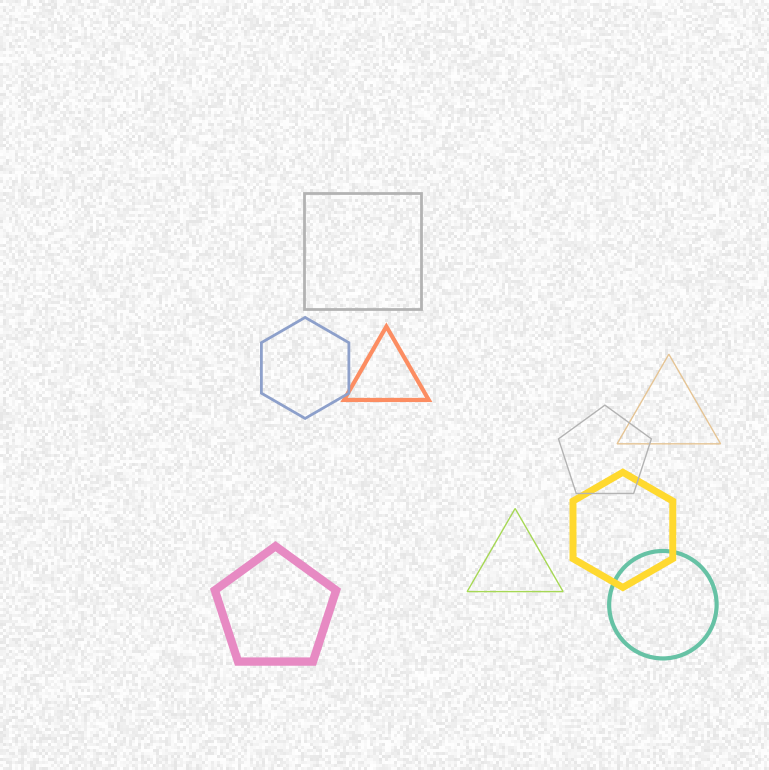[{"shape": "circle", "thickness": 1.5, "radius": 0.35, "center": [0.861, 0.215]}, {"shape": "triangle", "thickness": 1.5, "radius": 0.32, "center": [0.502, 0.512]}, {"shape": "hexagon", "thickness": 1, "radius": 0.33, "center": [0.396, 0.522]}, {"shape": "pentagon", "thickness": 3, "radius": 0.41, "center": [0.358, 0.208]}, {"shape": "triangle", "thickness": 0.5, "radius": 0.36, "center": [0.669, 0.268]}, {"shape": "hexagon", "thickness": 2.5, "radius": 0.37, "center": [0.809, 0.312]}, {"shape": "triangle", "thickness": 0.5, "radius": 0.39, "center": [0.869, 0.462]}, {"shape": "pentagon", "thickness": 0.5, "radius": 0.32, "center": [0.786, 0.41]}, {"shape": "square", "thickness": 1, "radius": 0.38, "center": [0.471, 0.674]}]